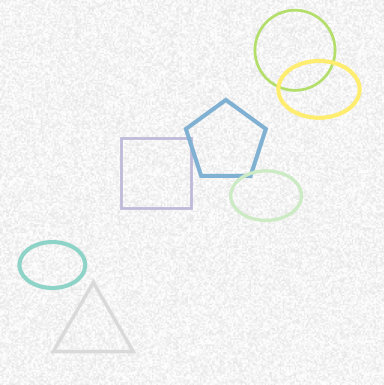[{"shape": "oval", "thickness": 3, "radius": 0.43, "center": [0.136, 0.312]}, {"shape": "square", "thickness": 2, "radius": 0.45, "center": [0.406, 0.551]}, {"shape": "pentagon", "thickness": 3, "radius": 0.55, "center": [0.587, 0.631]}, {"shape": "circle", "thickness": 2, "radius": 0.52, "center": [0.766, 0.869]}, {"shape": "triangle", "thickness": 2.5, "radius": 0.6, "center": [0.242, 0.147]}, {"shape": "oval", "thickness": 2.5, "radius": 0.46, "center": [0.691, 0.492]}, {"shape": "oval", "thickness": 3, "radius": 0.53, "center": [0.829, 0.768]}]